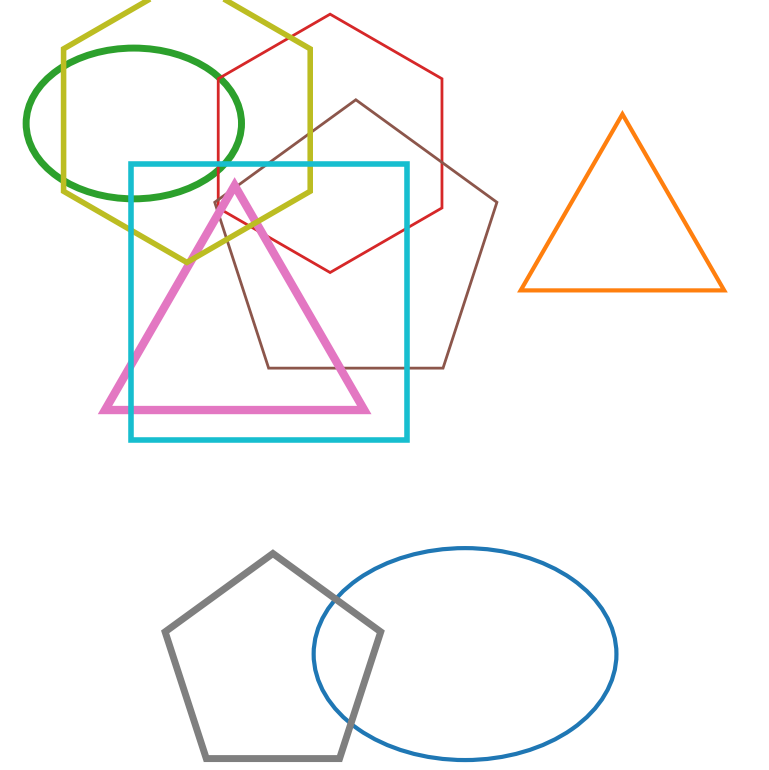[{"shape": "oval", "thickness": 1.5, "radius": 0.98, "center": [0.604, 0.151]}, {"shape": "triangle", "thickness": 1.5, "radius": 0.76, "center": [0.808, 0.699]}, {"shape": "oval", "thickness": 2.5, "radius": 0.7, "center": [0.174, 0.84]}, {"shape": "hexagon", "thickness": 1, "radius": 0.84, "center": [0.429, 0.814]}, {"shape": "pentagon", "thickness": 1, "radius": 0.96, "center": [0.462, 0.678]}, {"shape": "triangle", "thickness": 3, "radius": 0.97, "center": [0.305, 0.565]}, {"shape": "pentagon", "thickness": 2.5, "radius": 0.74, "center": [0.354, 0.134]}, {"shape": "hexagon", "thickness": 2, "radius": 0.92, "center": [0.243, 0.844]}, {"shape": "square", "thickness": 2, "radius": 0.9, "center": [0.349, 0.608]}]